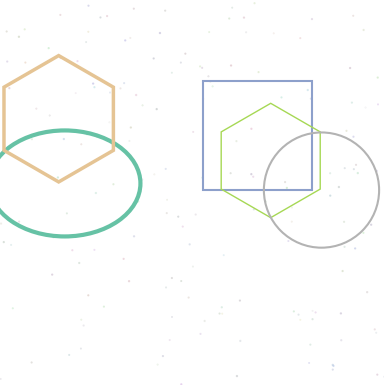[{"shape": "oval", "thickness": 3, "radius": 0.98, "center": [0.168, 0.524]}, {"shape": "square", "thickness": 1.5, "radius": 0.71, "center": [0.668, 0.648]}, {"shape": "hexagon", "thickness": 1, "radius": 0.74, "center": [0.703, 0.583]}, {"shape": "hexagon", "thickness": 2.5, "radius": 0.82, "center": [0.152, 0.692]}, {"shape": "circle", "thickness": 1.5, "radius": 0.75, "center": [0.835, 0.506]}]